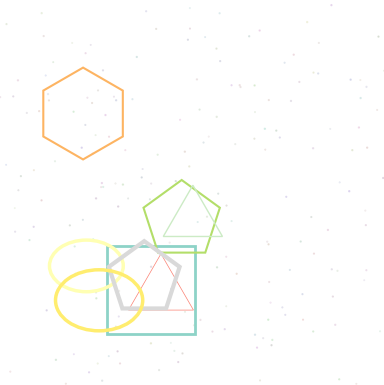[{"shape": "square", "thickness": 2, "radius": 0.57, "center": [0.392, 0.248]}, {"shape": "oval", "thickness": 2.5, "radius": 0.48, "center": [0.224, 0.309]}, {"shape": "triangle", "thickness": 0.5, "radius": 0.49, "center": [0.418, 0.243]}, {"shape": "hexagon", "thickness": 1.5, "radius": 0.6, "center": [0.216, 0.705]}, {"shape": "pentagon", "thickness": 1.5, "radius": 0.52, "center": [0.472, 0.428]}, {"shape": "pentagon", "thickness": 3, "radius": 0.48, "center": [0.375, 0.277]}, {"shape": "triangle", "thickness": 1, "radius": 0.44, "center": [0.501, 0.43]}, {"shape": "oval", "thickness": 2.5, "radius": 0.57, "center": [0.257, 0.22]}]